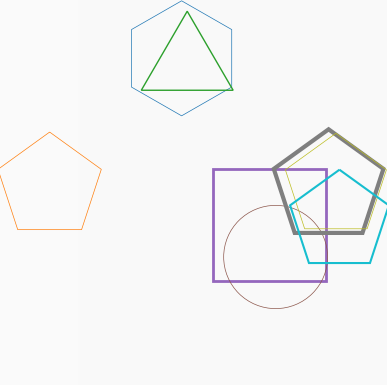[{"shape": "hexagon", "thickness": 0.5, "radius": 0.75, "center": [0.469, 0.849]}, {"shape": "pentagon", "thickness": 0.5, "radius": 0.7, "center": [0.128, 0.517]}, {"shape": "triangle", "thickness": 1, "radius": 0.68, "center": [0.483, 0.834]}, {"shape": "square", "thickness": 2, "radius": 0.73, "center": [0.696, 0.415]}, {"shape": "circle", "thickness": 0.5, "radius": 0.67, "center": [0.711, 0.332]}, {"shape": "pentagon", "thickness": 3, "radius": 0.74, "center": [0.848, 0.515]}, {"shape": "pentagon", "thickness": 0.5, "radius": 0.69, "center": [0.867, 0.517]}, {"shape": "pentagon", "thickness": 1.5, "radius": 0.67, "center": [0.876, 0.425]}]